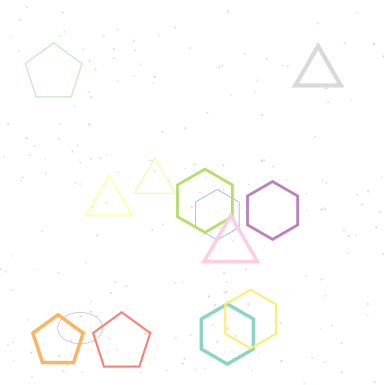[{"shape": "hexagon", "thickness": 2.5, "radius": 0.39, "center": [0.591, 0.132]}, {"shape": "triangle", "thickness": 1.5, "radius": 0.34, "center": [0.283, 0.475]}, {"shape": "oval", "thickness": 0.5, "radius": 0.29, "center": [0.208, 0.148]}, {"shape": "pentagon", "thickness": 1.5, "radius": 0.39, "center": [0.316, 0.111]}, {"shape": "hexagon", "thickness": 0.5, "radius": 0.33, "center": [0.564, 0.442]}, {"shape": "pentagon", "thickness": 2.5, "radius": 0.34, "center": [0.151, 0.114]}, {"shape": "hexagon", "thickness": 2, "radius": 0.41, "center": [0.532, 0.478]}, {"shape": "triangle", "thickness": 2.5, "radius": 0.4, "center": [0.599, 0.36]}, {"shape": "triangle", "thickness": 3, "radius": 0.34, "center": [0.826, 0.812]}, {"shape": "hexagon", "thickness": 2, "radius": 0.38, "center": [0.708, 0.453]}, {"shape": "pentagon", "thickness": 1, "radius": 0.39, "center": [0.139, 0.811]}, {"shape": "triangle", "thickness": 0.5, "radius": 0.3, "center": [0.402, 0.529]}, {"shape": "hexagon", "thickness": 1.5, "radius": 0.38, "center": [0.651, 0.171]}]